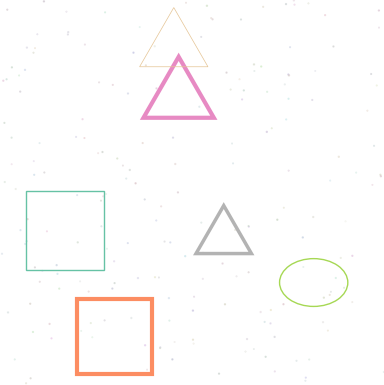[{"shape": "square", "thickness": 1, "radius": 0.51, "center": [0.169, 0.401]}, {"shape": "square", "thickness": 3, "radius": 0.48, "center": [0.297, 0.127]}, {"shape": "triangle", "thickness": 3, "radius": 0.53, "center": [0.464, 0.747]}, {"shape": "oval", "thickness": 1, "radius": 0.44, "center": [0.815, 0.266]}, {"shape": "triangle", "thickness": 0.5, "radius": 0.51, "center": [0.451, 0.878]}, {"shape": "triangle", "thickness": 2.5, "radius": 0.42, "center": [0.581, 0.383]}]